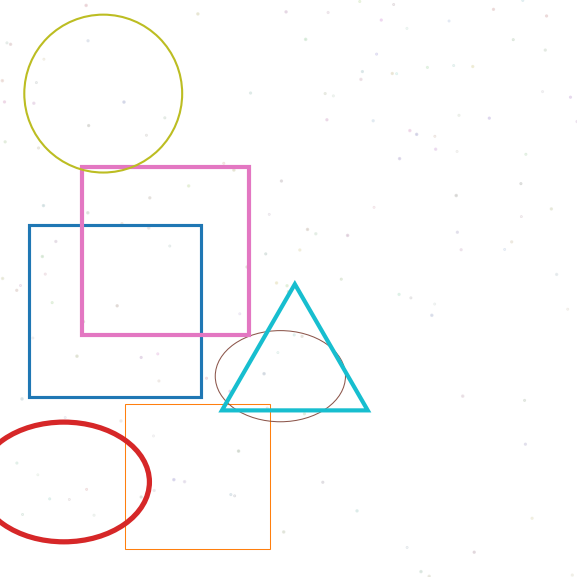[{"shape": "square", "thickness": 1.5, "radius": 0.75, "center": [0.199, 0.46]}, {"shape": "square", "thickness": 0.5, "radius": 0.63, "center": [0.342, 0.174]}, {"shape": "oval", "thickness": 2.5, "radius": 0.74, "center": [0.111, 0.165]}, {"shape": "oval", "thickness": 0.5, "radius": 0.56, "center": [0.485, 0.348]}, {"shape": "square", "thickness": 2, "radius": 0.73, "center": [0.287, 0.565]}, {"shape": "circle", "thickness": 1, "radius": 0.68, "center": [0.179, 0.837]}, {"shape": "triangle", "thickness": 2, "radius": 0.73, "center": [0.511, 0.361]}]